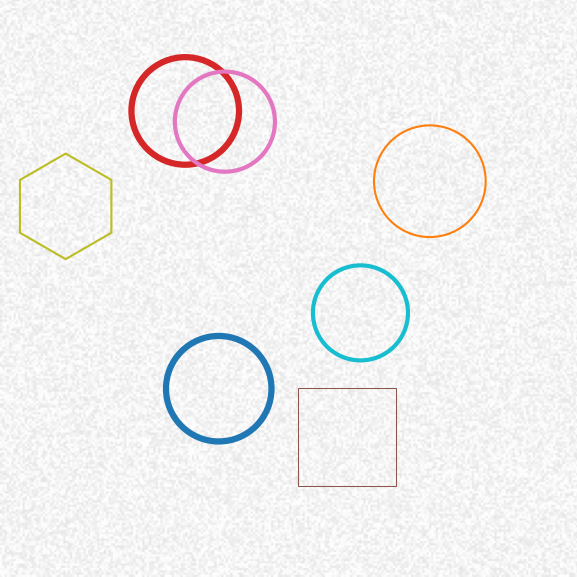[{"shape": "circle", "thickness": 3, "radius": 0.46, "center": [0.379, 0.326]}, {"shape": "circle", "thickness": 1, "radius": 0.48, "center": [0.744, 0.685]}, {"shape": "circle", "thickness": 3, "radius": 0.47, "center": [0.321, 0.807]}, {"shape": "square", "thickness": 0.5, "radius": 0.42, "center": [0.602, 0.242]}, {"shape": "circle", "thickness": 2, "radius": 0.43, "center": [0.389, 0.788]}, {"shape": "hexagon", "thickness": 1, "radius": 0.46, "center": [0.114, 0.642]}, {"shape": "circle", "thickness": 2, "radius": 0.41, "center": [0.624, 0.457]}]